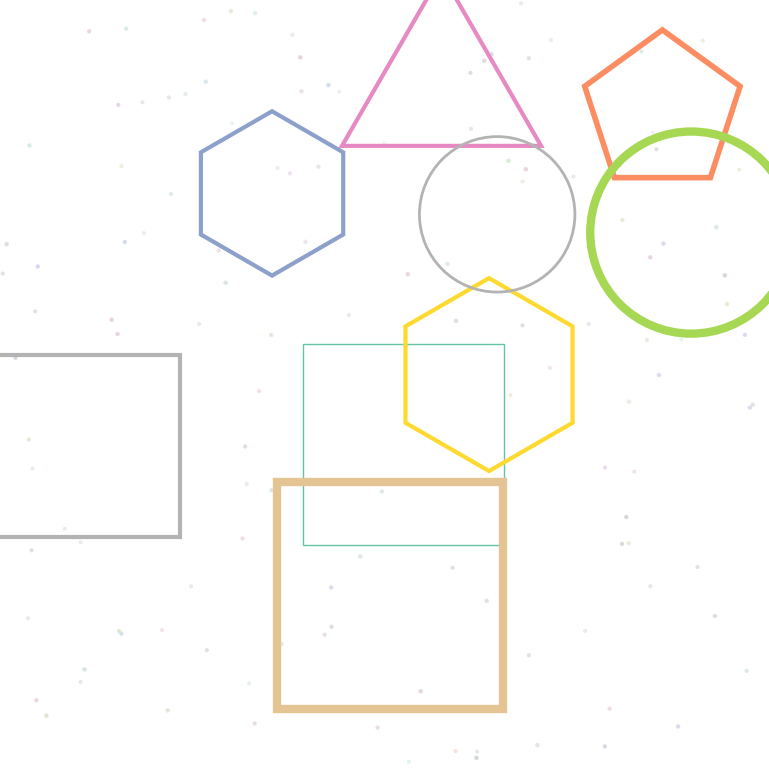[{"shape": "square", "thickness": 0.5, "radius": 0.65, "center": [0.524, 0.423]}, {"shape": "pentagon", "thickness": 2, "radius": 0.53, "center": [0.86, 0.855]}, {"shape": "hexagon", "thickness": 1.5, "radius": 0.53, "center": [0.353, 0.749]}, {"shape": "triangle", "thickness": 1.5, "radius": 0.75, "center": [0.573, 0.885]}, {"shape": "circle", "thickness": 3, "radius": 0.66, "center": [0.898, 0.698]}, {"shape": "hexagon", "thickness": 1.5, "radius": 0.63, "center": [0.635, 0.514]}, {"shape": "square", "thickness": 3, "radius": 0.73, "center": [0.507, 0.227]}, {"shape": "circle", "thickness": 1, "radius": 0.5, "center": [0.646, 0.722]}, {"shape": "square", "thickness": 1.5, "radius": 0.59, "center": [0.116, 0.421]}]